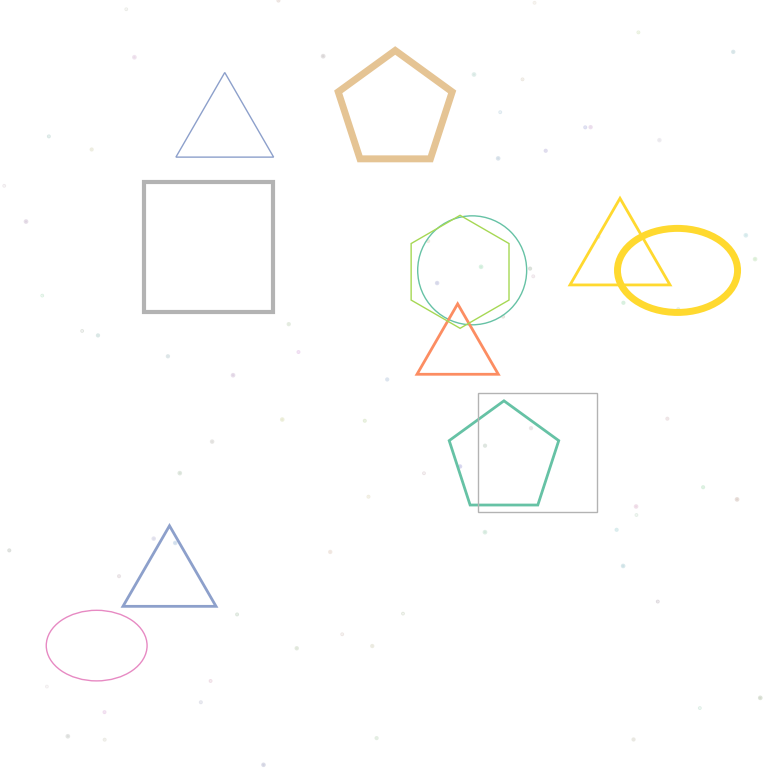[{"shape": "pentagon", "thickness": 1, "radius": 0.37, "center": [0.654, 0.405]}, {"shape": "circle", "thickness": 0.5, "radius": 0.35, "center": [0.613, 0.649]}, {"shape": "triangle", "thickness": 1, "radius": 0.3, "center": [0.594, 0.544]}, {"shape": "triangle", "thickness": 0.5, "radius": 0.37, "center": [0.292, 0.833]}, {"shape": "triangle", "thickness": 1, "radius": 0.35, "center": [0.22, 0.247]}, {"shape": "oval", "thickness": 0.5, "radius": 0.33, "center": [0.126, 0.162]}, {"shape": "hexagon", "thickness": 0.5, "radius": 0.37, "center": [0.597, 0.647]}, {"shape": "triangle", "thickness": 1, "radius": 0.37, "center": [0.805, 0.667]}, {"shape": "oval", "thickness": 2.5, "radius": 0.39, "center": [0.88, 0.649]}, {"shape": "pentagon", "thickness": 2.5, "radius": 0.39, "center": [0.513, 0.857]}, {"shape": "square", "thickness": 0.5, "radius": 0.39, "center": [0.698, 0.413]}, {"shape": "square", "thickness": 1.5, "radius": 0.42, "center": [0.271, 0.679]}]